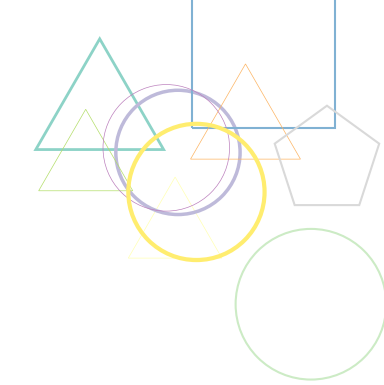[{"shape": "triangle", "thickness": 2, "radius": 0.96, "center": [0.259, 0.707]}, {"shape": "triangle", "thickness": 0.5, "radius": 0.7, "center": [0.455, 0.4]}, {"shape": "circle", "thickness": 2.5, "radius": 0.81, "center": [0.462, 0.604]}, {"shape": "square", "thickness": 1.5, "radius": 0.93, "center": [0.685, 0.855]}, {"shape": "triangle", "thickness": 0.5, "radius": 0.82, "center": [0.638, 0.669]}, {"shape": "triangle", "thickness": 0.5, "radius": 0.71, "center": [0.223, 0.575]}, {"shape": "pentagon", "thickness": 1.5, "radius": 0.71, "center": [0.849, 0.583]}, {"shape": "circle", "thickness": 0.5, "radius": 0.82, "center": [0.432, 0.616]}, {"shape": "circle", "thickness": 1.5, "radius": 0.98, "center": [0.808, 0.21]}, {"shape": "circle", "thickness": 3, "radius": 0.88, "center": [0.51, 0.501]}]